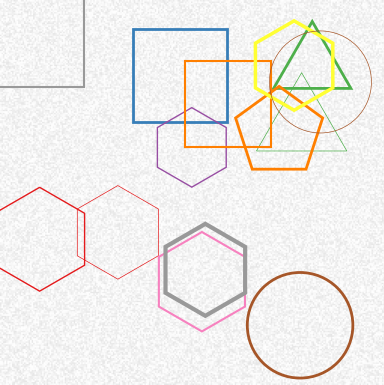[{"shape": "hexagon", "thickness": 0.5, "radius": 0.61, "center": [0.306, 0.396]}, {"shape": "hexagon", "thickness": 1, "radius": 0.67, "center": [0.103, 0.379]}, {"shape": "square", "thickness": 2, "radius": 0.61, "center": [0.468, 0.803]}, {"shape": "triangle", "thickness": 2, "radius": 0.58, "center": [0.811, 0.828]}, {"shape": "triangle", "thickness": 0.5, "radius": 0.68, "center": [0.783, 0.676]}, {"shape": "hexagon", "thickness": 1, "radius": 0.52, "center": [0.498, 0.617]}, {"shape": "pentagon", "thickness": 2, "radius": 0.59, "center": [0.725, 0.657]}, {"shape": "square", "thickness": 1.5, "radius": 0.56, "center": [0.592, 0.73]}, {"shape": "hexagon", "thickness": 2.5, "radius": 0.58, "center": [0.764, 0.83]}, {"shape": "circle", "thickness": 0.5, "radius": 0.66, "center": [0.832, 0.787]}, {"shape": "circle", "thickness": 2, "radius": 0.69, "center": [0.779, 0.155]}, {"shape": "hexagon", "thickness": 1.5, "radius": 0.65, "center": [0.524, 0.268]}, {"shape": "hexagon", "thickness": 3, "radius": 0.6, "center": [0.533, 0.299]}, {"shape": "square", "thickness": 1.5, "radius": 0.58, "center": [0.101, 0.89]}]